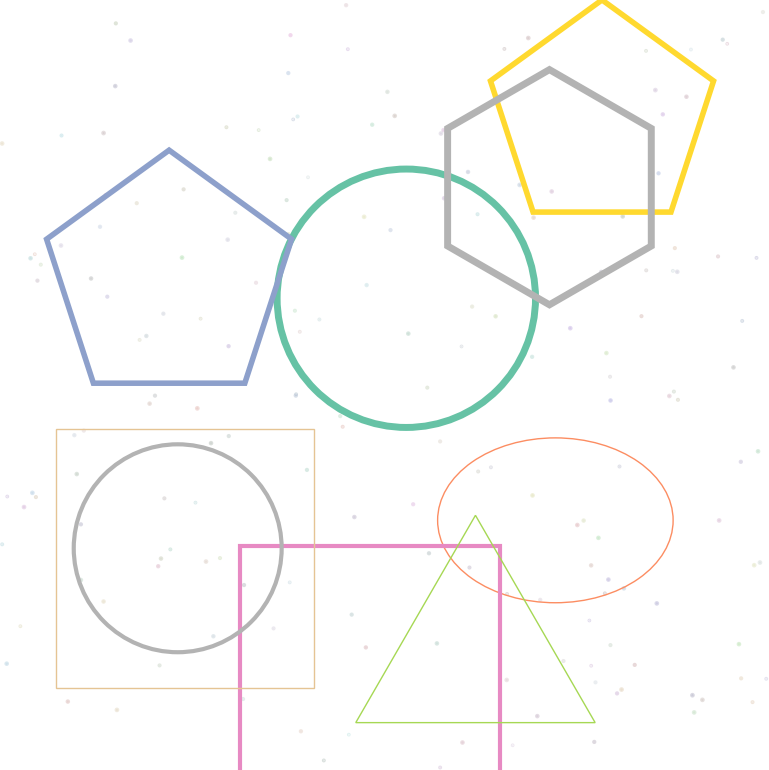[{"shape": "circle", "thickness": 2.5, "radius": 0.84, "center": [0.528, 0.613]}, {"shape": "oval", "thickness": 0.5, "radius": 0.76, "center": [0.721, 0.324]}, {"shape": "pentagon", "thickness": 2, "radius": 0.84, "center": [0.22, 0.638]}, {"shape": "square", "thickness": 1.5, "radius": 0.84, "center": [0.48, 0.122]}, {"shape": "triangle", "thickness": 0.5, "radius": 0.9, "center": [0.617, 0.151]}, {"shape": "pentagon", "thickness": 2, "radius": 0.76, "center": [0.782, 0.848]}, {"shape": "square", "thickness": 0.5, "radius": 0.84, "center": [0.24, 0.275]}, {"shape": "circle", "thickness": 1.5, "radius": 0.68, "center": [0.231, 0.288]}, {"shape": "hexagon", "thickness": 2.5, "radius": 0.76, "center": [0.714, 0.757]}]